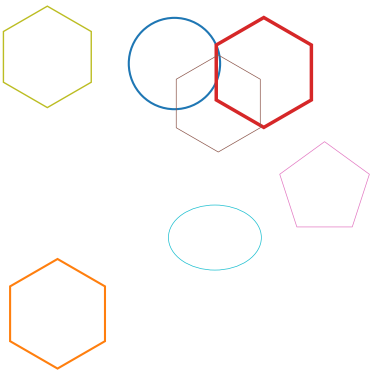[{"shape": "circle", "thickness": 1.5, "radius": 0.59, "center": [0.453, 0.835]}, {"shape": "hexagon", "thickness": 1.5, "radius": 0.71, "center": [0.149, 0.185]}, {"shape": "hexagon", "thickness": 2.5, "radius": 0.71, "center": [0.685, 0.812]}, {"shape": "hexagon", "thickness": 0.5, "radius": 0.63, "center": [0.567, 0.731]}, {"shape": "pentagon", "thickness": 0.5, "radius": 0.61, "center": [0.843, 0.51]}, {"shape": "hexagon", "thickness": 1, "radius": 0.66, "center": [0.123, 0.852]}, {"shape": "oval", "thickness": 0.5, "radius": 0.6, "center": [0.558, 0.383]}]